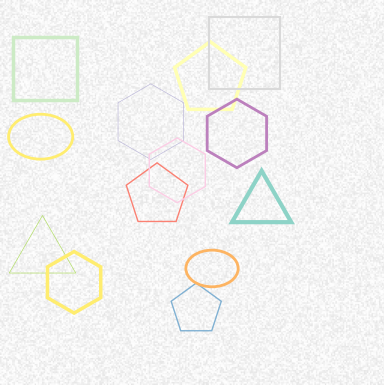[{"shape": "triangle", "thickness": 3, "radius": 0.44, "center": [0.68, 0.467]}, {"shape": "pentagon", "thickness": 2.5, "radius": 0.49, "center": [0.546, 0.795]}, {"shape": "hexagon", "thickness": 0.5, "radius": 0.49, "center": [0.392, 0.684]}, {"shape": "pentagon", "thickness": 1, "radius": 0.42, "center": [0.408, 0.493]}, {"shape": "pentagon", "thickness": 1, "radius": 0.34, "center": [0.51, 0.196]}, {"shape": "oval", "thickness": 2, "radius": 0.34, "center": [0.551, 0.303]}, {"shape": "triangle", "thickness": 0.5, "radius": 0.5, "center": [0.11, 0.341]}, {"shape": "hexagon", "thickness": 1, "radius": 0.42, "center": [0.46, 0.558]}, {"shape": "square", "thickness": 1.5, "radius": 0.46, "center": [0.635, 0.863]}, {"shape": "hexagon", "thickness": 2, "radius": 0.45, "center": [0.615, 0.653]}, {"shape": "square", "thickness": 2.5, "radius": 0.41, "center": [0.118, 0.822]}, {"shape": "oval", "thickness": 2, "radius": 0.42, "center": [0.106, 0.645]}, {"shape": "hexagon", "thickness": 2.5, "radius": 0.4, "center": [0.192, 0.267]}]